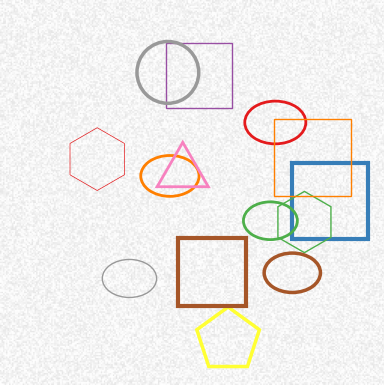[{"shape": "oval", "thickness": 2, "radius": 0.4, "center": [0.715, 0.682]}, {"shape": "hexagon", "thickness": 0.5, "radius": 0.41, "center": [0.252, 0.587]}, {"shape": "square", "thickness": 3, "radius": 0.49, "center": [0.857, 0.477]}, {"shape": "oval", "thickness": 2, "radius": 0.35, "center": [0.702, 0.427]}, {"shape": "hexagon", "thickness": 1, "radius": 0.4, "center": [0.791, 0.423]}, {"shape": "square", "thickness": 1, "radius": 0.43, "center": [0.516, 0.804]}, {"shape": "square", "thickness": 1, "radius": 0.5, "center": [0.812, 0.591]}, {"shape": "oval", "thickness": 2, "radius": 0.38, "center": [0.441, 0.543]}, {"shape": "pentagon", "thickness": 2.5, "radius": 0.43, "center": [0.592, 0.117]}, {"shape": "oval", "thickness": 2.5, "radius": 0.37, "center": [0.759, 0.291]}, {"shape": "square", "thickness": 3, "radius": 0.44, "center": [0.551, 0.293]}, {"shape": "triangle", "thickness": 2, "radius": 0.38, "center": [0.475, 0.553]}, {"shape": "oval", "thickness": 1, "radius": 0.35, "center": [0.336, 0.277]}, {"shape": "circle", "thickness": 2.5, "radius": 0.4, "center": [0.436, 0.812]}]